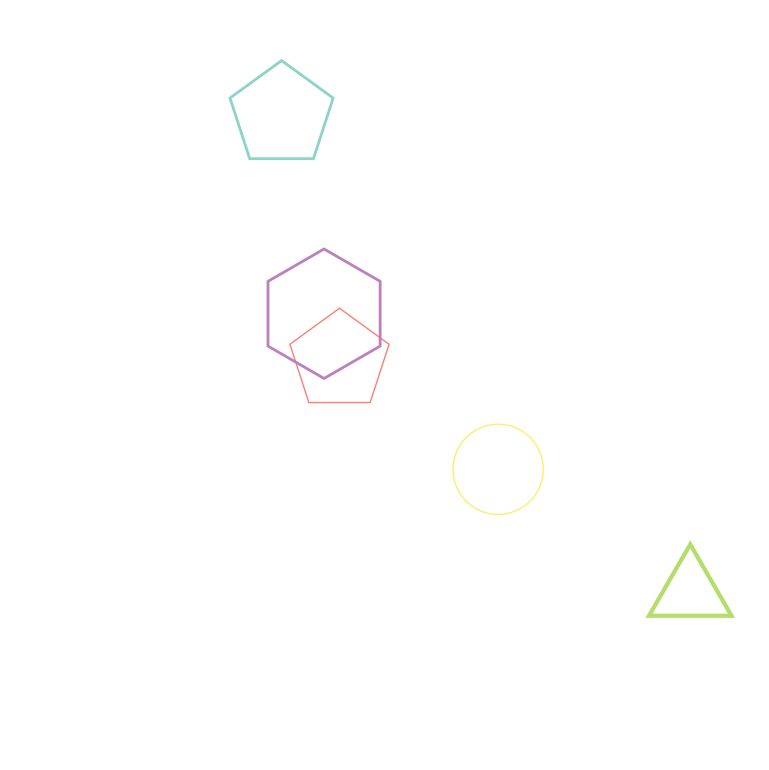[{"shape": "pentagon", "thickness": 1, "radius": 0.35, "center": [0.366, 0.851]}, {"shape": "pentagon", "thickness": 0.5, "radius": 0.34, "center": [0.441, 0.532]}, {"shape": "triangle", "thickness": 1.5, "radius": 0.31, "center": [0.896, 0.231]}, {"shape": "hexagon", "thickness": 1, "radius": 0.42, "center": [0.421, 0.593]}, {"shape": "circle", "thickness": 0.5, "radius": 0.29, "center": [0.647, 0.39]}]